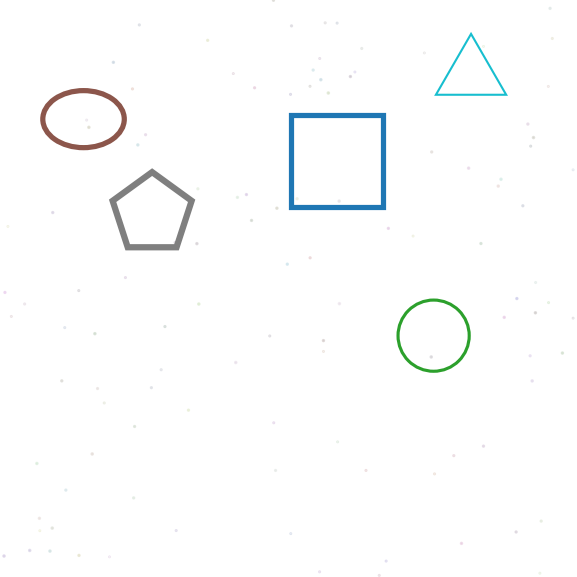[{"shape": "square", "thickness": 2.5, "radius": 0.4, "center": [0.583, 0.72]}, {"shape": "circle", "thickness": 1.5, "radius": 0.31, "center": [0.751, 0.418]}, {"shape": "oval", "thickness": 2.5, "radius": 0.35, "center": [0.145, 0.793]}, {"shape": "pentagon", "thickness": 3, "radius": 0.36, "center": [0.263, 0.629]}, {"shape": "triangle", "thickness": 1, "radius": 0.35, "center": [0.816, 0.87]}]